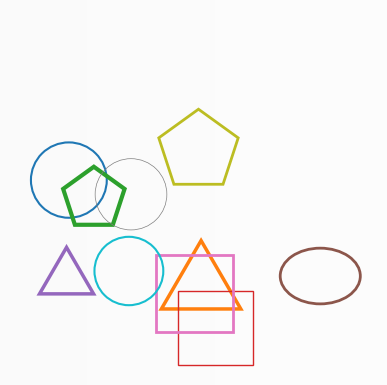[{"shape": "circle", "thickness": 1.5, "radius": 0.49, "center": [0.178, 0.532]}, {"shape": "triangle", "thickness": 2.5, "radius": 0.59, "center": [0.519, 0.257]}, {"shape": "pentagon", "thickness": 3, "radius": 0.42, "center": [0.242, 0.484]}, {"shape": "square", "thickness": 1, "radius": 0.48, "center": [0.556, 0.147]}, {"shape": "triangle", "thickness": 2.5, "radius": 0.4, "center": [0.172, 0.277]}, {"shape": "oval", "thickness": 2, "radius": 0.52, "center": [0.826, 0.283]}, {"shape": "square", "thickness": 2, "radius": 0.5, "center": [0.502, 0.238]}, {"shape": "circle", "thickness": 0.5, "radius": 0.46, "center": [0.338, 0.495]}, {"shape": "pentagon", "thickness": 2, "radius": 0.54, "center": [0.512, 0.609]}, {"shape": "circle", "thickness": 1.5, "radius": 0.44, "center": [0.333, 0.296]}]